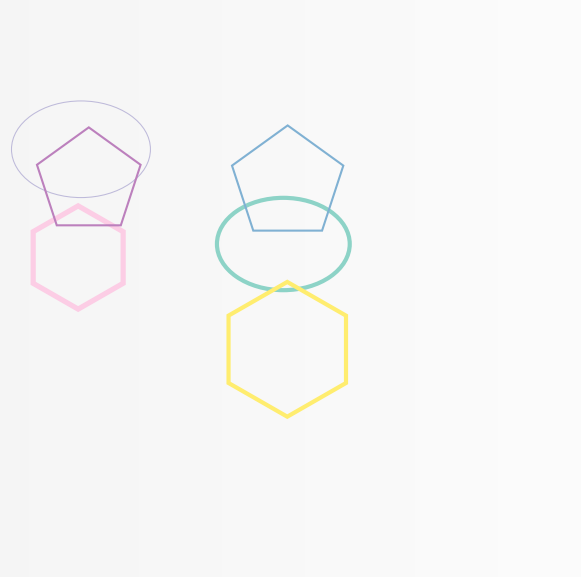[{"shape": "oval", "thickness": 2, "radius": 0.57, "center": [0.487, 0.577]}, {"shape": "oval", "thickness": 0.5, "radius": 0.6, "center": [0.139, 0.741]}, {"shape": "pentagon", "thickness": 1, "radius": 0.5, "center": [0.495, 0.681]}, {"shape": "hexagon", "thickness": 2.5, "radius": 0.45, "center": [0.134, 0.553]}, {"shape": "pentagon", "thickness": 1, "radius": 0.47, "center": [0.153, 0.685]}, {"shape": "hexagon", "thickness": 2, "radius": 0.58, "center": [0.494, 0.394]}]